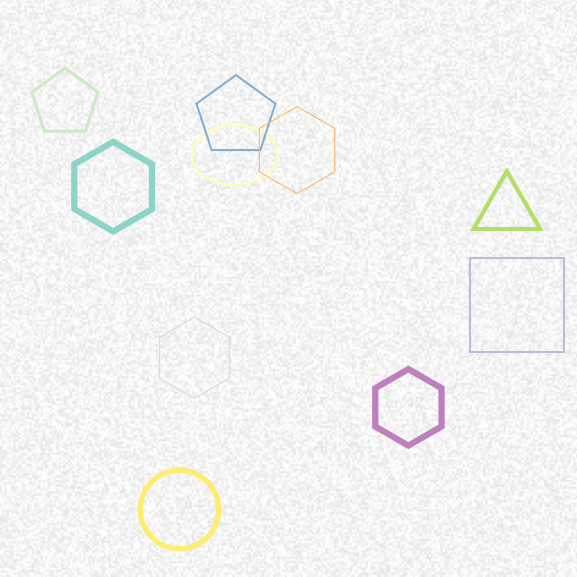[{"shape": "hexagon", "thickness": 3, "radius": 0.39, "center": [0.196, 0.676]}, {"shape": "oval", "thickness": 1, "radius": 0.37, "center": [0.406, 0.731]}, {"shape": "square", "thickness": 1, "radius": 0.4, "center": [0.895, 0.471]}, {"shape": "pentagon", "thickness": 1, "radius": 0.36, "center": [0.409, 0.797]}, {"shape": "hexagon", "thickness": 0.5, "radius": 0.38, "center": [0.514, 0.739]}, {"shape": "triangle", "thickness": 2, "radius": 0.33, "center": [0.878, 0.636]}, {"shape": "hexagon", "thickness": 0.5, "radius": 0.35, "center": [0.337, 0.38]}, {"shape": "hexagon", "thickness": 3, "radius": 0.33, "center": [0.707, 0.294]}, {"shape": "pentagon", "thickness": 1.5, "radius": 0.3, "center": [0.112, 0.821]}, {"shape": "circle", "thickness": 2.5, "radius": 0.34, "center": [0.311, 0.117]}]